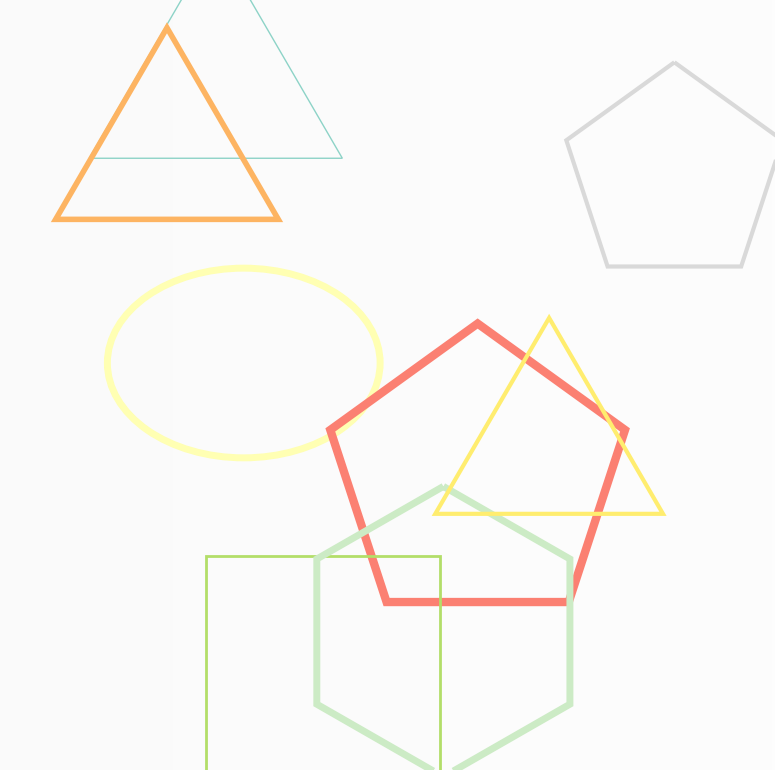[{"shape": "triangle", "thickness": 0.5, "radius": 0.94, "center": [0.278, 0.889]}, {"shape": "oval", "thickness": 2.5, "radius": 0.88, "center": [0.315, 0.529]}, {"shape": "pentagon", "thickness": 3, "radius": 1.0, "center": [0.616, 0.38]}, {"shape": "triangle", "thickness": 2, "radius": 0.83, "center": [0.215, 0.798]}, {"shape": "square", "thickness": 1, "radius": 0.75, "center": [0.416, 0.128]}, {"shape": "pentagon", "thickness": 1.5, "radius": 0.73, "center": [0.87, 0.773]}, {"shape": "hexagon", "thickness": 2.5, "radius": 0.94, "center": [0.572, 0.18]}, {"shape": "triangle", "thickness": 1.5, "radius": 0.85, "center": [0.709, 0.418]}]